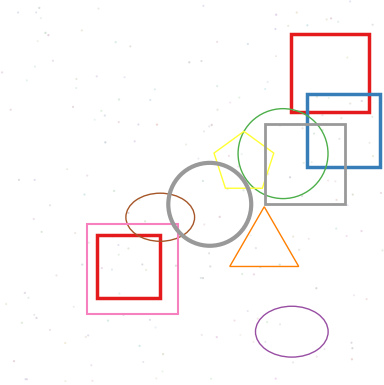[{"shape": "square", "thickness": 2.5, "radius": 0.41, "center": [0.333, 0.308]}, {"shape": "square", "thickness": 2.5, "radius": 0.5, "center": [0.857, 0.81]}, {"shape": "square", "thickness": 2.5, "radius": 0.47, "center": [0.892, 0.662]}, {"shape": "circle", "thickness": 1, "radius": 0.58, "center": [0.735, 0.601]}, {"shape": "oval", "thickness": 1, "radius": 0.47, "center": [0.758, 0.138]}, {"shape": "triangle", "thickness": 1, "radius": 0.52, "center": [0.686, 0.36]}, {"shape": "pentagon", "thickness": 1, "radius": 0.41, "center": [0.633, 0.577]}, {"shape": "oval", "thickness": 1, "radius": 0.45, "center": [0.416, 0.436]}, {"shape": "square", "thickness": 1.5, "radius": 0.59, "center": [0.344, 0.301]}, {"shape": "square", "thickness": 2, "radius": 0.52, "center": [0.792, 0.574]}, {"shape": "circle", "thickness": 3, "radius": 0.54, "center": [0.545, 0.469]}]